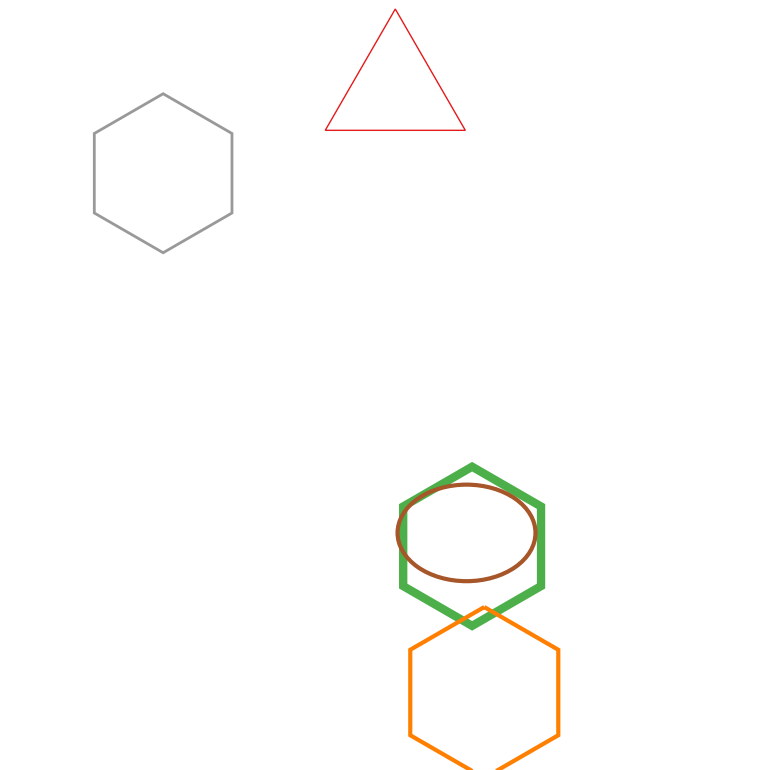[{"shape": "triangle", "thickness": 0.5, "radius": 0.53, "center": [0.513, 0.883]}, {"shape": "hexagon", "thickness": 3, "radius": 0.52, "center": [0.613, 0.291]}, {"shape": "hexagon", "thickness": 1.5, "radius": 0.55, "center": [0.629, 0.101]}, {"shape": "oval", "thickness": 1.5, "radius": 0.45, "center": [0.606, 0.308]}, {"shape": "hexagon", "thickness": 1, "radius": 0.52, "center": [0.212, 0.775]}]